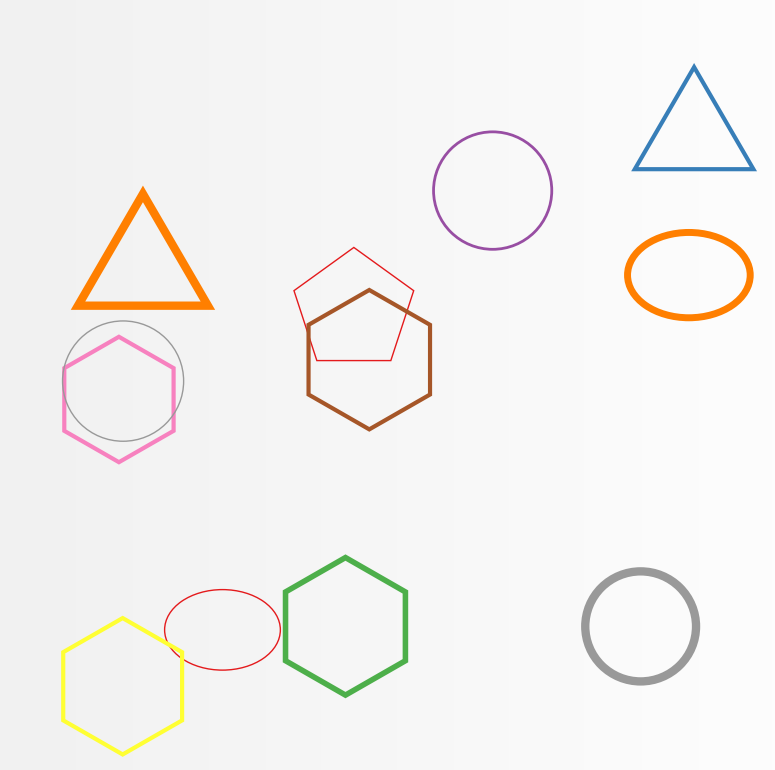[{"shape": "pentagon", "thickness": 0.5, "radius": 0.41, "center": [0.457, 0.597]}, {"shape": "oval", "thickness": 0.5, "radius": 0.37, "center": [0.287, 0.182]}, {"shape": "triangle", "thickness": 1.5, "radius": 0.44, "center": [0.896, 0.824]}, {"shape": "hexagon", "thickness": 2, "radius": 0.45, "center": [0.446, 0.187]}, {"shape": "circle", "thickness": 1, "radius": 0.38, "center": [0.636, 0.752]}, {"shape": "oval", "thickness": 2.5, "radius": 0.4, "center": [0.889, 0.643]}, {"shape": "triangle", "thickness": 3, "radius": 0.48, "center": [0.184, 0.651]}, {"shape": "hexagon", "thickness": 1.5, "radius": 0.44, "center": [0.158, 0.109]}, {"shape": "hexagon", "thickness": 1.5, "radius": 0.45, "center": [0.477, 0.533]}, {"shape": "hexagon", "thickness": 1.5, "radius": 0.41, "center": [0.153, 0.481]}, {"shape": "circle", "thickness": 0.5, "radius": 0.39, "center": [0.159, 0.505]}, {"shape": "circle", "thickness": 3, "radius": 0.36, "center": [0.827, 0.186]}]